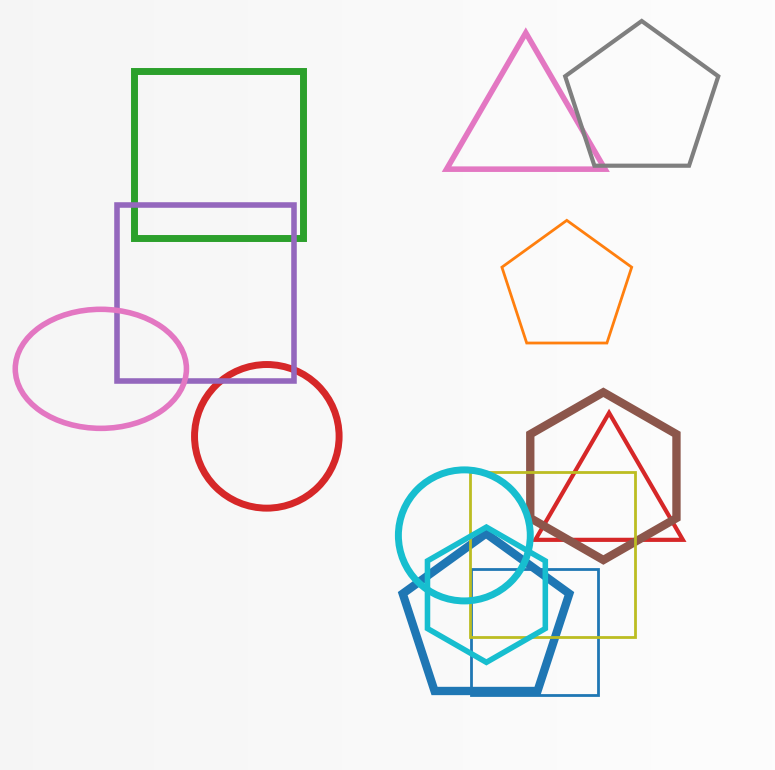[{"shape": "pentagon", "thickness": 3, "radius": 0.57, "center": [0.627, 0.194]}, {"shape": "square", "thickness": 1, "radius": 0.41, "center": [0.69, 0.18]}, {"shape": "pentagon", "thickness": 1, "radius": 0.44, "center": [0.731, 0.626]}, {"shape": "square", "thickness": 2.5, "radius": 0.54, "center": [0.282, 0.799]}, {"shape": "triangle", "thickness": 1.5, "radius": 0.55, "center": [0.786, 0.354]}, {"shape": "circle", "thickness": 2.5, "radius": 0.47, "center": [0.344, 0.433]}, {"shape": "square", "thickness": 2, "radius": 0.57, "center": [0.265, 0.62]}, {"shape": "hexagon", "thickness": 3, "radius": 0.54, "center": [0.779, 0.382]}, {"shape": "triangle", "thickness": 2, "radius": 0.59, "center": [0.678, 0.839]}, {"shape": "oval", "thickness": 2, "radius": 0.55, "center": [0.13, 0.521]}, {"shape": "pentagon", "thickness": 1.5, "radius": 0.52, "center": [0.828, 0.869]}, {"shape": "square", "thickness": 1, "radius": 0.53, "center": [0.713, 0.28]}, {"shape": "hexagon", "thickness": 2, "radius": 0.44, "center": [0.628, 0.228]}, {"shape": "circle", "thickness": 2.5, "radius": 0.43, "center": [0.599, 0.305]}]